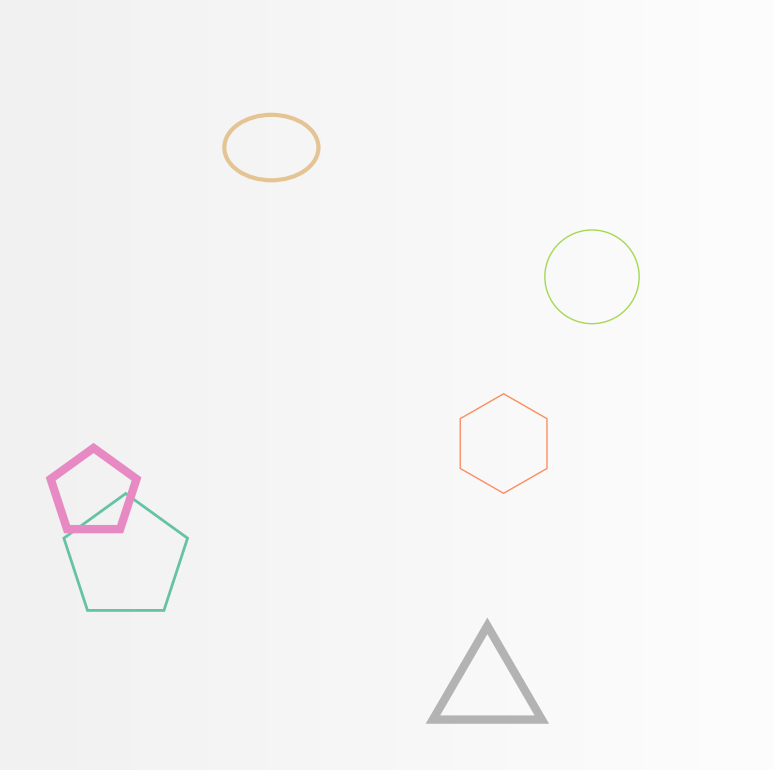[{"shape": "pentagon", "thickness": 1, "radius": 0.42, "center": [0.162, 0.275]}, {"shape": "hexagon", "thickness": 0.5, "radius": 0.32, "center": [0.65, 0.424]}, {"shape": "pentagon", "thickness": 3, "radius": 0.29, "center": [0.121, 0.36]}, {"shape": "circle", "thickness": 0.5, "radius": 0.3, "center": [0.764, 0.64]}, {"shape": "oval", "thickness": 1.5, "radius": 0.3, "center": [0.35, 0.808]}, {"shape": "triangle", "thickness": 3, "radius": 0.41, "center": [0.629, 0.106]}]